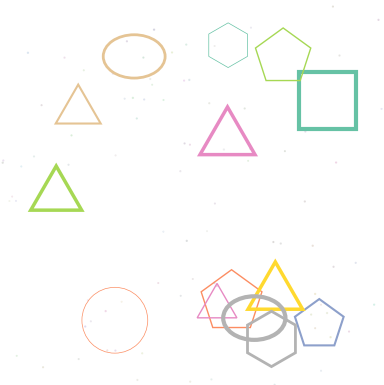[{"shape": "square", "thickness": 3, "radius": 0.36, "center": [0.851, 0.739]}, {"shape": "hexagon", "thickness": 0.5, "radius": 0.29, "center": [0.593, 0.883]}, {"shape": "circle", "thickness": 0.5, "radius": 0.43, "center": [0.298, 0.168]}, {"shape": "pentagon", "thickness": 1, "radius": 0.41, "center": [0.601, 0.216]}, {"shape": "pentagon", "thickness": 1.5, "radius": 0.33, "center": [0.829, 0.157]}, {"shape": "triangle", "thickness": 1, "radius": 0.3, "center": [0.564, 0.204]}, {"shape": "triangle", "thickness": 2.5, "radius": 0.41, "center": [0.591, 0.64]}, {"shape": "triangle", "thickness": 2.5, "radius": 0.38, "center": [0.146, 0.492]}, {"shape": "pentagon", "thickness": 1, "radius": 0.38, "center": [0.735, 0.852]}, {"shape": "triangle", "thickness": 2.5, "radius": 0.41, "center": [0.715, 0.238]}, {"shape": "oval", "thickness": 2, "radius": 0.4, "center": [0.349, 0.853]}, {"shape": "triangle", "thickness": 1.5, "radius": 0.34, "center": [0.203, 0.713]}, {"shape": "hexagon", "thickness": 2, "radius": 0.36, "center": [0.705, 0.12]}, {"shape": "oval", "thickness": 3, "radius": 0.4, "center": [0.661, 0.174]}]